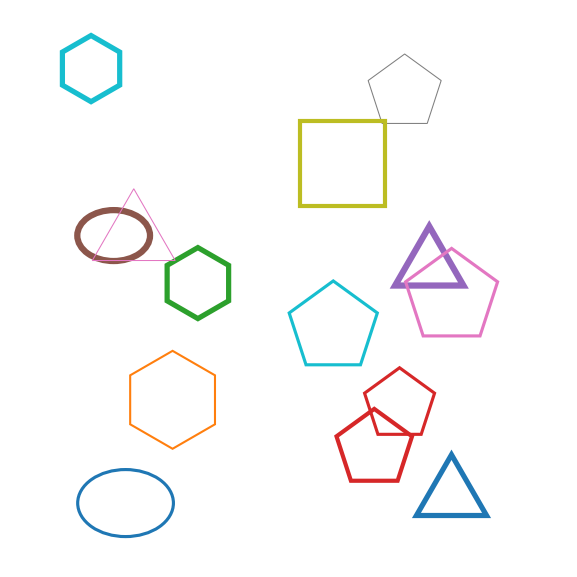[{"shape": "oval", "thickness": 1.5, "radius": 0.41, "center": [0.217, 0.128]}, {"shape": "triangle", "thickness": 2.5, "radius": 0.35, "center": [0.782, 0.142]}, {"shape": "hexagon", "thickness": 1, "radius": 0.42, "center": [0.299, 0.307]}, {"shape": "hexagon", "thickness": 2.5, "radius": 0.31, "center": [0.343, 0.509]}, {"shape": "pentagon", "thickness": 1.5, "radius": 0.32, "center": [0.692, 0.299]}, {"shape": "pentagon", "thickness": 2, "radius": 0.34, "center": [0.648, 0.222]}, {"shape": "triangle", "thickness": 3, "radius": 0.34, "center": [0.743, 0.539]}, {"shape": "oval", "thickness": 3, "radius": 0.31, "center": [0.197, 0.591]}, {"shape": "triangle", "thickness": 0.5, "radius": 0.41, "center": [0.232, 0.589]}, {"shape": "pentagon", "thickness": 1.5, "radius": 0.42, "center": [0.782, 0.485]}, {"shape": "pentagon", "thickness": 0.5, "radius": 0.33, "center": [0.701, 0.839]}, {"shape": "square", "thickness": 2, "radius": 0.37, "center": [0.593, 0.716]}, {"shape": "hexagon", "thickness": 2.5, "radius": 0.29, "center": [0.158, 0.88]}, {"shape": "pentagon", "thickness": 1.5, "radius": 0.4, "center": [0.577, 0.432]}]